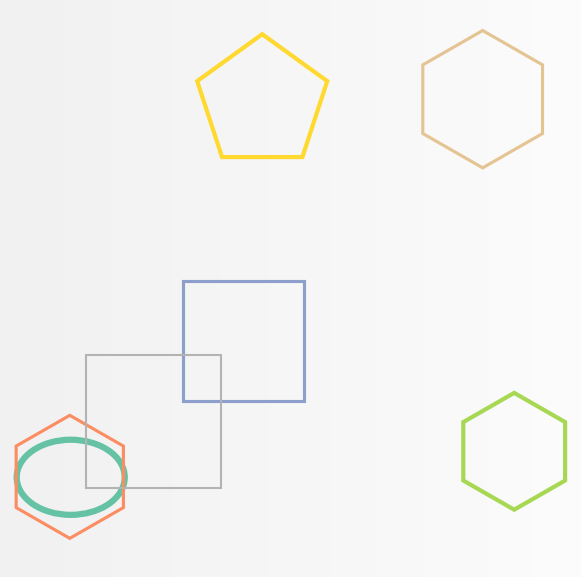[{"shape": "oval", "thickness": 3, "radius": 0.46, "center": [0.122, 0.173]}, {"shape": "hexagon", "thickness": 1.5, "radius": 0.53, "center": [0.12, 0.173]}, {"shape": "square", "thickness": 1.5, "radius": 0.52, "center": [0.419, 0.408]}, {"shape": "hexagon", "thickness": 2, "radius": 0.51, "center": [0.885, 0.218]}, {"shape": "pentagon", "thickness": 2, "radius": 0.59, "center": [0.451, 0.822]}, {"shape": "hexagon", "thickness": 1.5, "radius": 0.59, "center": [0.83, 0.827]}, {"shape": "square", "thickness": 1, "radius": 0.58, "center": [0.264, 0.27]}]